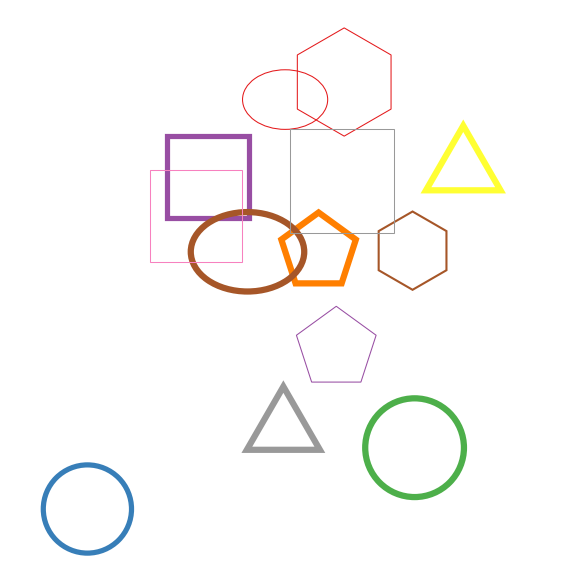[{"shape": "hexagon", "thickness": 0.5, "radius": 0.47, "center": [0.596, 0.857]}, {"shape": "oval", "thickness": 0.5, "radius": 0.37, "center": [0.494, 0.827]}, {"shape": "circle", "thickness": 2.5, "radius": 0.38, "center": [0.151, 0.118]}, {"shape": "circle", "thickness": 3, "radius": 0.43, "center": [0.718, 0.224]}, {"shape": "pentagon", "thickness": 0.5, "radius": 0.36, "center": [0.582, 0.396]}, {"shape": "square", "thickness": 2.5, "radius": 0.35, "center": [0.36, 0.693]}, {"shape": "pentagon", "thickness": 3, "radius": 0.34, "center": [0.552, 0.563]}, {"shape": "triangle", "thickness": 3, "radius": 0.37, "center": [0.802, 0.707]}, {"shape": "oval", "thickness": 3, "radius": 0.49, "center": [0.429, 0.563]}, {"shape": "hexagon", "thickness": 1, "radius": 0.34, "center": [0.714, 0.565]}, {"shape": "square", "thickness": 0.5, "radius": 0.4, "center": [0.339, 0.624]}, {"shape": "triangle", "thickness": 3, "radius": 0.36, "center": [0.491, 0.257]}, {"shape": "square", "thickness": 0.5, "radius": 0.45, "center": [0.593, 0.686]}]